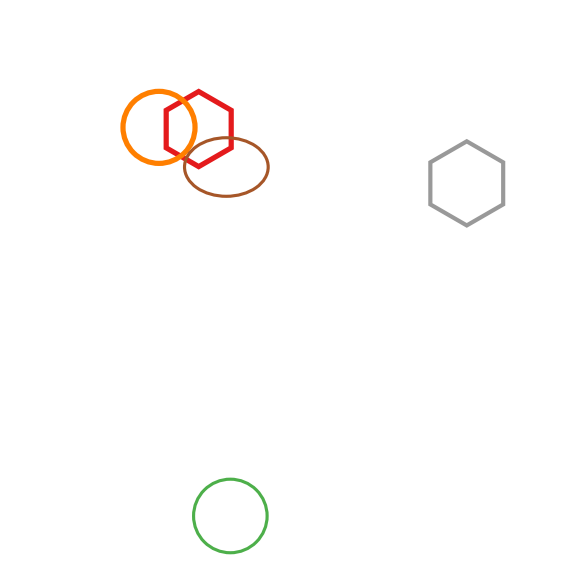[{"shape": "hexagon", "thickness": 2.5, "radius": 0.32, "center": [0.344, 0.776]}, {"shape": "circle", "thickness": 1.5, "radius": 0.32, "center": [0.399, 0.106]}, {"shape": "circle", "thickness": 2.5, "radius": 0.31, "center": [0.275, 0.779]}, {"shape": "oval", "thickness": 1.5, "radius": 0.36, "center": [0.392, 0.71]}, {"shape": "hexagon", "thickness": 2, "radius": 0.36, "center": [0.808, 0.682]}]